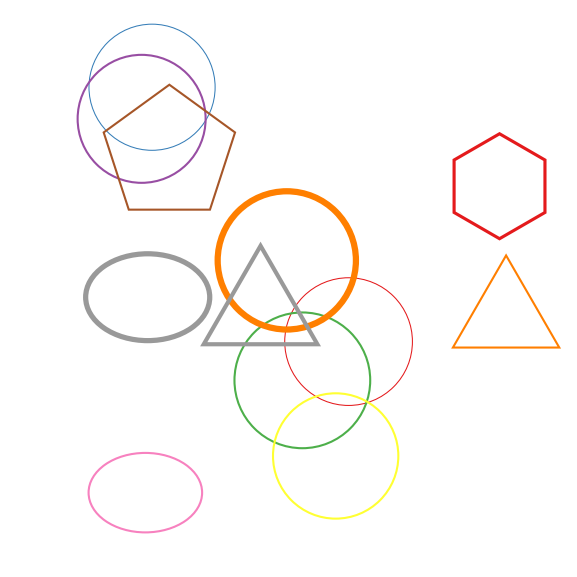[{"shape": "circle", "thickness": 0.5, "radius": 0.55, "center": [0.604, 0.408]}, {"shape": "hexagon", "thickness": 1.5, "radius": 0.45, "center": [0.865, 0.677]}, {"shape": "circle", "thickness": 0.5, "radius": 0.55, "center": [0.263, 0.848]}, {"shape": "circle", "thickness": 1, "radius": 0.59, "center": [0.524, 0.341]}, {"shape": "circle", "thickness": 1, "radius": 0.55, "center": [0.245, 0.793]}, {"shape": "triangle", "thickness": 1, "radius": 0.53, "center": [0.876, 0.45]}, {"shape": "circle", "thickness": 3, "radius": 0.6, "center": [0.497, 0.548]}, {"shape": "circle", "thickness": 1, "radius": 0.54, "center": [0.581, 0.21]}, {"shape": "pentagon", "thickness": 1, "radius": 0.6, "center": [0.293, 0.733]}, {"shape": "oval", "thickness": 1, "radius": 0.49, "center": [0.252, 0.146]}, {"shape": "triangle", "thickness": 2, "radius": 0.57, "center": [0.451, 0.46]}, {"shape": "oval", "thickness": 2.5, "radius": 0.54, "center": [0.256, 0.484]}]